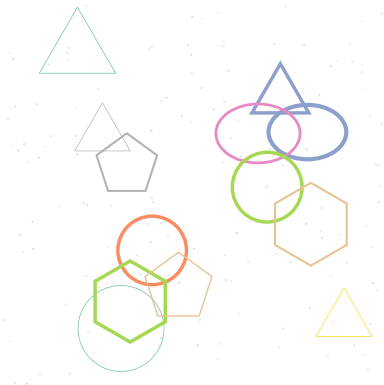[{"shape": "triangle", "thickness": 0.5, "radius": 0.57, "center": [0.201, 0.867]}, {"shape": "circle", "thickness": 0.5, "radius": 0.56, "center": [0.314, 0.147]}, {"shape": "circle", "thickness": 2.5, "radius": 0.45, "center": [0.395, 0.35]}, {"shape": "oval", "thickness": 3, "radius": 0.5, "center": [0.798, 0.657]}, {"shape": "triangle", "thickness": 2.5, "radius": 0.43, "center": [0.728, 0.749]}, {"shape": "oval", "thickness": 2, "radius": 0.55, "center": [0.67, 0.653]}, {"shape": "hexagon", "thickness": 2.5, "radius": 0.53, "center": [0.338, 0.217]}, {"shape": "circle", "thickness": 2.5, "radius": 0.45, "center": [0.694, 0.514]}, {"shape": "triangle", "thickness": 0.5, "radius": 0.42, "center": [0.894, 0.168]}, {"shape": "pentagon", "thickness": 1, "radius": 0.46, "center": [0.464, 0.253]}, {"shape": "hexagon", "thickness": 1.5, "radius": 0.54, "center": [0.808, 0.418]}, {"shape": "triangle", "thickness": 0.5, "radius": 0.42, "center": [0.266, 0.65]}, {"shape": "pentagon", "thickness": 1.5, "radius": 0.41, "center": [0.329, 0.571]}]